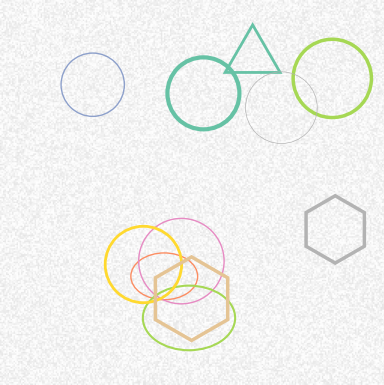[{"shape": "circle", "thickness": 3, "radius": 0.47, "center": [0.528, 0.758]}, {"shape": "triangle", "thickness": 2, "radius": 0.41, "center": [0.656, 0.853]}, {"shape": "oval", "thickness": 1, "radius": 0.43, "center": [0.427, 0.282]}, {"shape": "circle", "thickness": 1, "radius": 0.41, "center": [0.241, 0.78]}, {"shape": "circle", "thickness": 1, "radius": 0.55, "center": [0.471, 0.322]}, {"shape": "oval", "thickness": 1.5, "radius": 0.6, "center": [0.491, 0.174]}, {"shape": "circle", "thickness": 2.5, "radius": 0.51, "center": [0.863, 0.796]}, {"shape": "circle", "thickness": 2, "radius": 0.5, "center": [0.372, 0.313]}, {"shape": "hexagon", "thickness": 2.5, "radius": 0.54, "center": [0.498, 0.224]}, {"shape": "circle", "thickness": 0.5, "radius": 0.47, "center": [0.731, 0.72]}, {"shape": "hexagon", "thickness": 2.5, "radius": 0.44, "center": [0.871, 0.404]}]